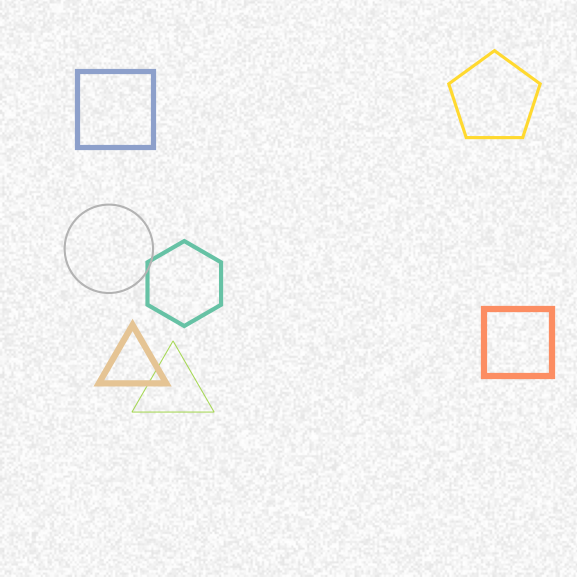[{"shape": "hexagon", "thickness": 2, "radius": 0.37, "center": [0.319, 0.508]}, {"shape": "square", "thickness": 3, "radius": 0.29, "center": [0.897, 0.406]}, {"shape": "square", "thickness": 2.5, "radius": 0.33, "center": [0.2, 0.81]}, {"shape": "triangle", "thickness": 0.5, "radius": 0.41, "center": [0.3, 0.327]}, {"shape": "pentagon", "thickness": 1.5, "radius": 0.42, "center": [0.856, 0.828]}, {"shape": "triangle", "thickness": 3, "radius": 0.34, "center": [0.23, 0.369]}, {"shape": "circle", "thickness": 1, "radius": 0.38, "center": [0.188, 0.568]}]